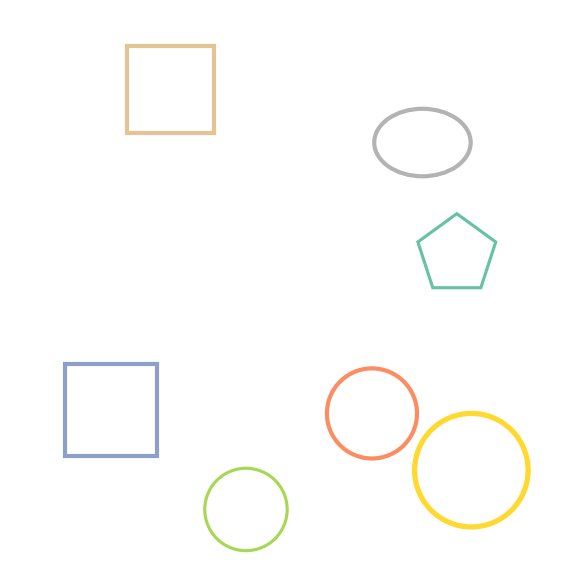[{"shape": "pentagon", "thickness": 1.5, "radius": 0.35, "center": [0.791, 0.558]}, {"shape": "circle", "thickness": 2, "radius": 0.39, "center": [0.644, 0.283]}, {"shape": "square", "thickness": 2, "radius": 0.4, "center": [0.193, 0.289]}, {"shape": "circle", "thickness": 1.5, "radius": 0.36, "center": [0.426, 0.117]}, {"shape": "circle", "thickness": 2.5, "radius": 0.49, "center": [0.816, 0.185]}, {"shape": "square", "thickness": 2, "radius": 0.38, "center": [0.295, 0.844]}, {"shape": "oval", "thickness": 2, "radius": 0.42, "center": [0.732, 0.752]}]